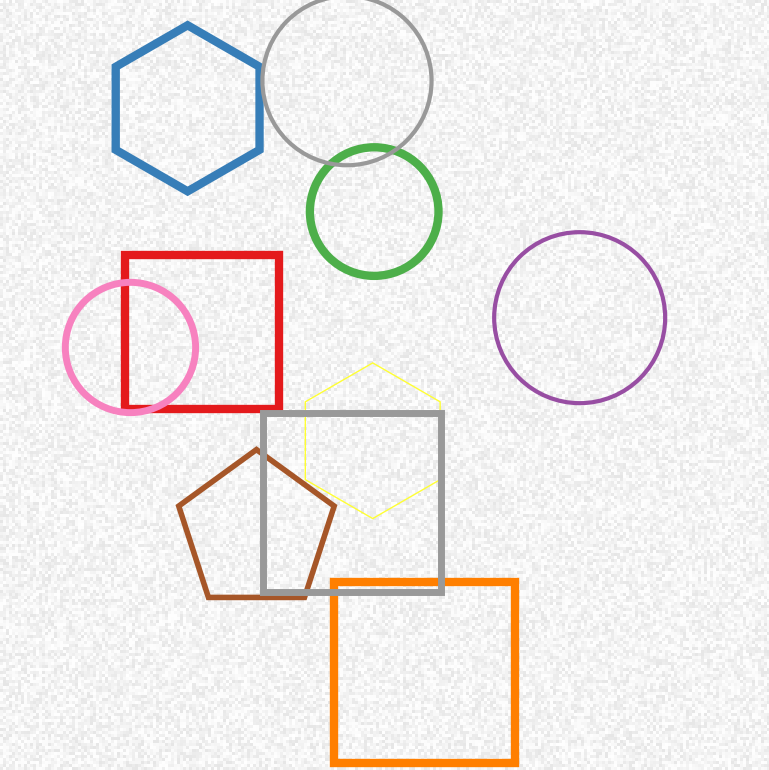[{"shape": "square", "thickness": 3, "radius": 0.5, "center": [0.262, 0.569]}, {"shape": "hexagon", "thickness": 3, "radius": 0.54, "center": [0.244, 0.859]}, {"shape": "circle", "thickness": 3, "radius": 0.42, "center": [0.486, 0.725]}, {"shape": "circle", "thickness": 1.5, "radius": 0.56, "center": [0.753, 0.587]}, {"shape": "square", "thickness": 3, "radius": 0.59, "center": [0.551, 0.126]}, {"shape": "hexagon", "thickness": 0.5, "radius": 0.51, "center": [0.484, 0.428]}, {"shape": "pentagon", "thickness": 2, "radius": 0.53, "center": [0.333, 0.31]}, {"shape": "circle", "thickness": 2.5, "radius": 0.42, "center": [0.169, 0.549]}, {"shape": "circle", "thickness": 1.5, "radius": 0.55, "center": [0.451, 0.895]}, {"shape": "square", "thickness": 2.5, "radius": 0.58, "center": [0.457, 0.347]}]